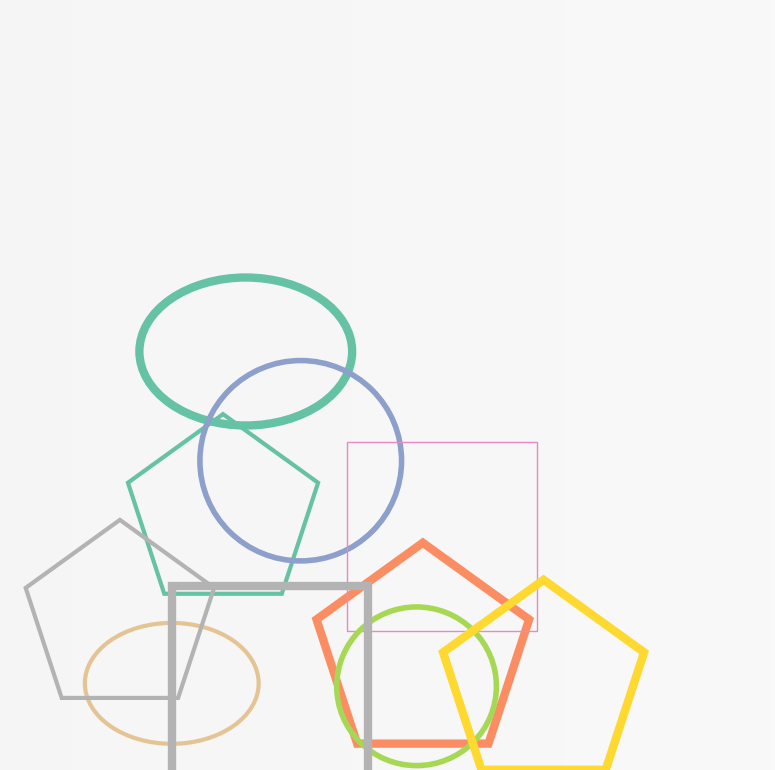[{"shape": "oval", "thickness": 3, "radius": 0.69, "center": [0.317, 0.544]}, {"shape": "pentagon", "thickness": 1.5, "radius": 0.64, "center": [0.288, 0.333]}, {"shape": "pentagon", "thickness": 3, "radius": 0.72, "center": [0.546, 0.151]}, {"shape": "circle", "thickness": 2, "radius": 0.65, "center": [0.388, 0.402]}, {"shape": "square", "thickness": 0.5, "radius": 0.61, "center": [0.57, 0.303]}, {"shape": "circle", "thickness": 2, "radius": 0.52, "center": [0.538, 0.109]}, {"shape": "pentagon", "thickness": 3, "radius": 0.68, "center": [0.701, 0.111]}, {"shape": "oval", "thickness": 1.5, "radius": 0.56, "center": [0.222, 0.113]}, {"shape": "pentagon", "thickness": 1.5, "radius": 0.64, "center": [0.155, 0.197]}, {"shape": "square", "thickness": 3, "radius": 0.63, "center": [0.348, 0.113]}]